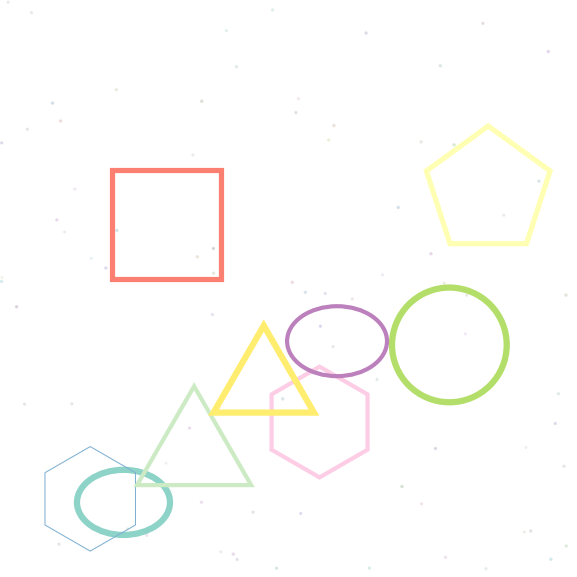[{"shape": "oval", "thickness": 3, "radius": 0.4, "center": [0.214, 0.129]}, {"shape": "pentagon", "thickness": 2.5, "radius": 0.56, "center": [0.845, 0.668]}, {"shape": "square", "thickness": 2.5, "radius": 0.47, "center": [0.288, 0.61]}, {"shape": "hexagon", "thickness": 0.5, "radius": 0.45, "center": [0.156, 0.135]}, {"shape": "circle", "thickness": 3, "radius": 0.5, "center": [0.778, 0.402]}, {"shape": "hexagon", "thickness": 2, "radius": 0.48, "center": [0.553, 0.268]}, {"shape": "oval", "thickness": 2, "radius": 0.43, "center": [0.584, 0.408]}, {"shape": "triangle", "thickness": 2, "radius": 0.57, "center": [0.336, 0.216]}, {"shape": "triangle", "thickness": 3, "radius": 0.5, "center": [0.457, 0.335]}]